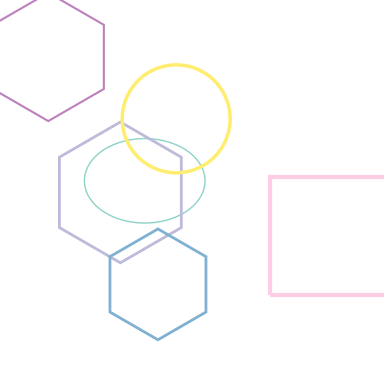[{"shape": "oval", "thickness": 1, "radius": 0.78, "center": [0.376, 0.53]}, {"shape": "hexagon", "thickness": 2, "radius": 0.91, "center": [0.313, 0.5]}, {"shape": "hexagon", "thickness": 2, "radius": 0.72, "center": [0.41, 0.261]}, {"shape": "square", "thickness": 3, "radius": 0.77, "center": [0.853, 0.387]}, {"shape": "hexagon", "thickness": 1.5, "radius": 0.83, "center": [0.125, 0.852]}, {"shape": "circle", "thickness": 2.5, "radius": 0.7, "center": [0.458, 0.691]}]